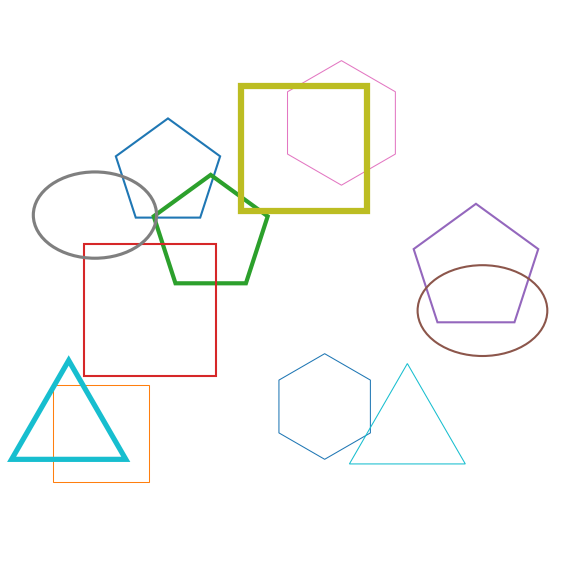[{"shape": "hexagon", "thickness": 0.5, "radius": 0.46, "center": [0.562, 0.295]}, {"shape": "pentagon", "thickness": 1, "radius": 0.47, "center": [0.291, 0.699]}, {"shape": "square", "thickness": 0.5, "radius": 0.42, "center": [0.175, 0.249]}, {"shape": "pentagon", "thickness": 2, "radius": 0.52, "center": [0.365, 0.593]}, {"shape": "square", "thickness": 1, "radius": 0.57, "center": [0.26, 0.462]}, {"shape": "pentagon", "thickness": 1, "radius": 0.57, "center": [0.824, 0.533]}, {"shape": "oval", "thickness": 1, "radius": 0.56, "center": [0.835, 0.461]}, {"shape": "hexagon", "thickness": 0.5, "radius": 0.54, "center": [0.591, 0.786]}, {"shape": "oval", "thickness": 1.5, "radius": 0.53, "center": [0.164, 0.627]}, {"shape": "square", "thickness": 3, "radius": 0.54, "center": [0.527, 0.742]}, {"shape": "triangle", "thickness": 2.5, "radius": 0.57, "center": [0.119, 0.261]}, {"shape": "triangle", "thickness": 0.5, "radius": 0.58, "center": [0.705, 0.254]}]